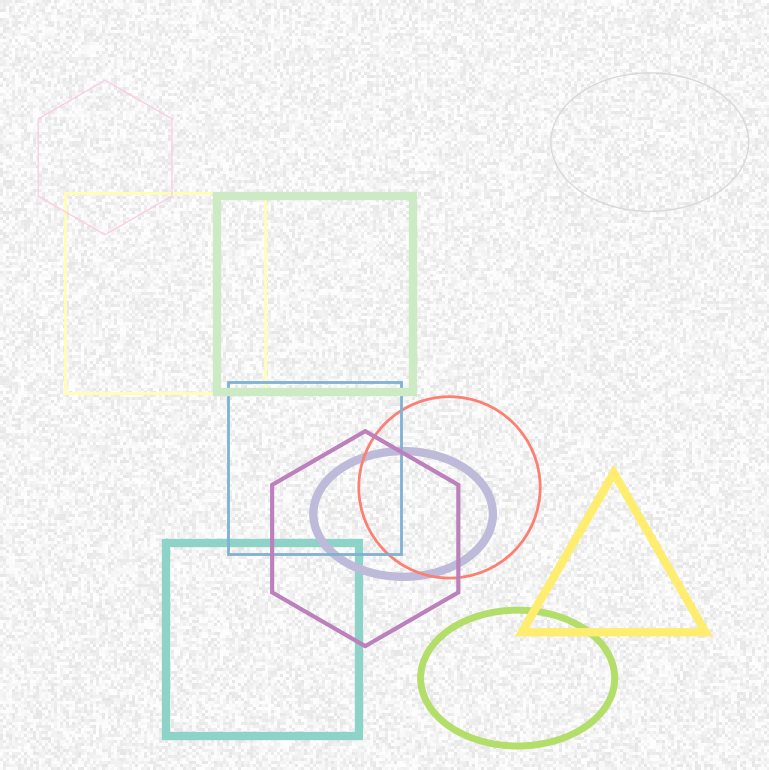[{"shape": "square", "thickness": 3, "radius": 0.63, "center": [0.341, 0.169]}, {"shape": "square", "thickness": 1, "radius": 0.65, "center": [0.214, 0.62]}, {"shape": "oval", "thickness": 3, "radius": 0.58, "center": [0.524, 0.333]}, {"shape": "circle", "thickness": 1, "radius": 0.59, "center": [0.584, 0.367]}, {"shape": "square", "thickness": 1, "radius": 0.56, "center": [0.408, 0.392]}, {"shape": "oval", "thickness": 2.5, "radius": 0.63, "center": [0.672, 0.119]}, {"shape": "hexagon", "thickness": 0.5, "radius": 0.5, "center": [0.136, 0.795]}, {"shape": "oval", "thickness": 0.5, "radius": 0.64, "center": [0.844, 0.815]}, {"shape": "hexagon", "thickness": 1.5, "radius": 0.7, "center": [0.474, 0.3]}, {"shape": "square", "thickness": 3, "radius": 0.64, "center": [0.409, 0.618]}, {"shape": "triangle", "thickness": 3, "radius": 0.69, "center": [0.797, 0.248]}]